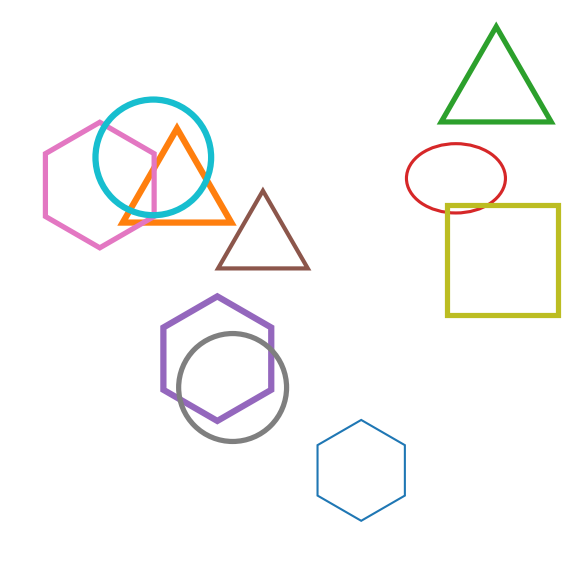[{"shape": "hexagon", "thickness": 1, "radius": 0.44, "center": [0.625, 0.185]}, {"shape": "triangle", "thickness": 3, "radius": 0.54, "center": [0.306, 0.668]}, {"shape": "triangle", "thickness": 2.5, "radius": 0.55, "center": [0.859, 0.843]}, {"shape": "oval", "thickness": 1.5, "radius": 0.43, "center": [0.79, 0.69]}, {"shape": "hexagon", "thickness": 3, "radius": 0.54, "center": [0.376, 0.378]}, {"shape": "triangle", "thickness": 2, "radius": 0.45, "center": [0.455, 0.579]}, {"shape": "hexagon", "thickness": 2.5, "radius": 0.54, "center": [0.173, 0.679]}, {"shape": "circle", "thickness": 2.5, "radius": 0.47, "center": [0.403, 0.328]}, {"shape": "square", "thickness": 2.5, "radius": 0.48, "center": [0.87, 0.549]}, {"shape": "circle", "thickness": 3, "radius": 0.5, "center": [0.265, 0.727]}]